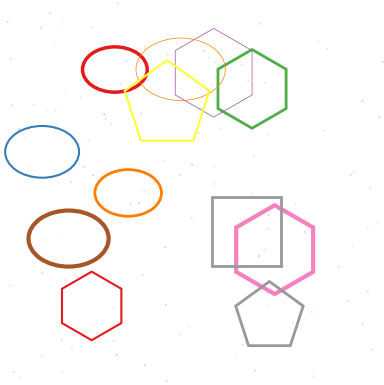[{"shape": "oval", "thickness": 2.5, "radius": 0.42, "center": [0.298, 0.819]}, {"shape": "hexagon", "thickness": 1.5, "radius": 0.45, "center": [0.238, 0.205]}, {"shape": "oval", "thickness": 1.5, "radius": 0.48, "center": [0.109, 0.606]}, {"shape": "hexagon", "thickness": 2, "radius": 0.51, "center": [0.655, 0.769]}, {"shape": "hexagon", "thickness": 0.5, "radius": 0.58, "center": [0.555, 0.811]}, {"shape": "oval", "thickness": 2, "radius": 0.43, "center": [0.333, 0.499]}, {"shape": "oval", "thickness": 0.5, "radius": 0.58, "center": [0.469, 0.82]}, {"shape": "pentagon", "thickness": 1.5, "radius": 0.58, "center": [0.434, 0.728]}, {"shape": "oval", "thickness": 3, "radius": 0.52, "center": [0.178, 0.38]}, {"shape": "hexagon", "thickness": 3, "radius": 0.58, "center": [0.713, 0.352]}, {"shape": "pentagon", "thickness": 2, "radius": 0.46, "center": [0.7, 0.177]}, {"shape": "square", "thickness": 2, "radius": 0.45, "center": [0.641, 0.399]}]